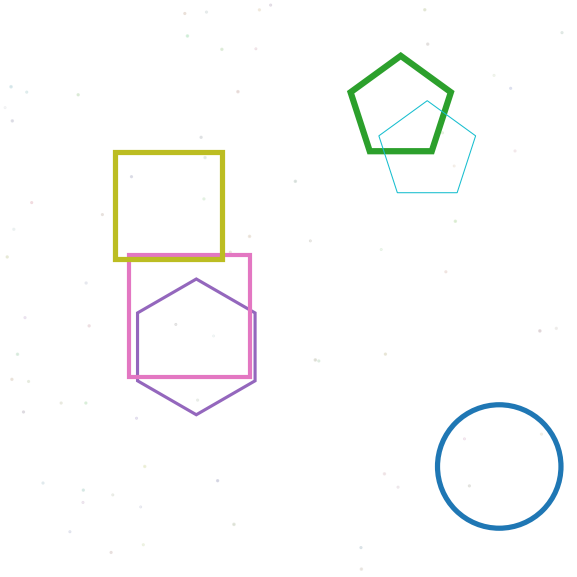[{"shape": "circle", "thickness": 2.5, "radius": 0.53, "center": [0.864, 0.191]}, {"shape": "pentagon", "thickness": 3, "radius": 0.46, "center": [0.694, 0.811]}, {"shape": "hexagon", "thickness": 1.5, "radius": 0.59, "center": [0.34, 0.398]}, {"shape": "square", "thickness": 2, "radius": 0.53, "center": [0.328, 0.452]}, {"shape": "square", "thickness": 2.5, "radius": 0.46, "center": [0.292, 0.644]}, {"shape": "pentagon", "thickness": 0.5, "radius": 0.44, "center": [0.74, 0.737]}]